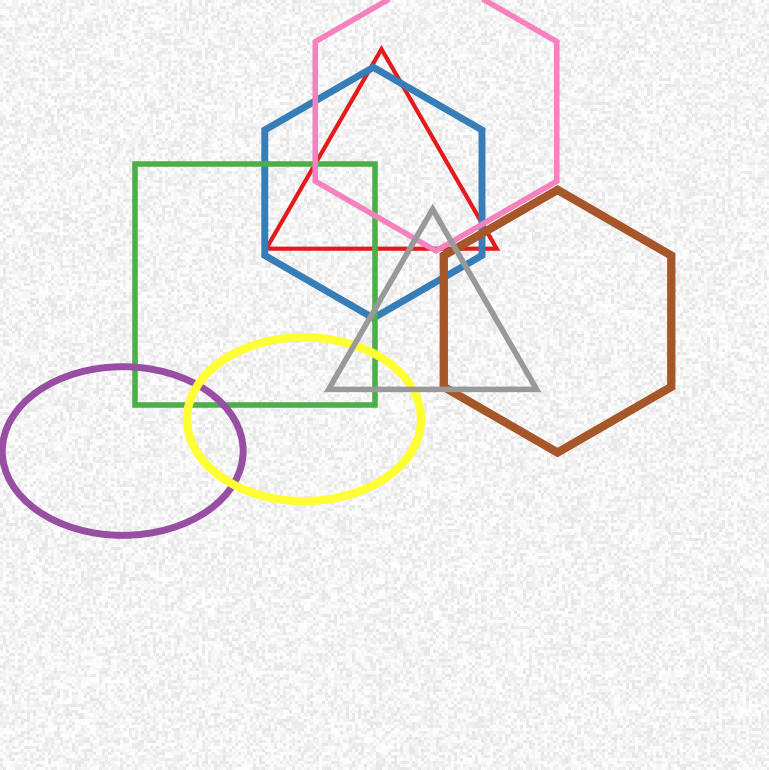[{"shape": "triangle", "thickness": 1.5, "radius": 0.86, "center": [0.495, 0.763]}, {"shape": "hexagon", "thickness": 2.5, "radius": 0.81, "center": [0.485, 0.75]}, {"shape": "square", "thickness": 2, "radius": 0.78, "center": [0.331, 0.631]}, {"shape": "oval", "thickness": 2.5, "radius": 0.78, "center": [0.159, 0.414]}, {"shape": "oval", "thickness": 3, "radius": 0.76, "center": [0.395, 0.456]}, {"shape": "hexagon", "thickness": 3, "radius": 0.85, "center": [0.724, 0.583]}, {"shape": "hexagon", "thickness": 2, "radius": 0.91, "center": [0.566, 0.855]}, {"shape": "triangle", "thickness": 2, "radius": 0.78, "center": [0.562, 0.572]}]